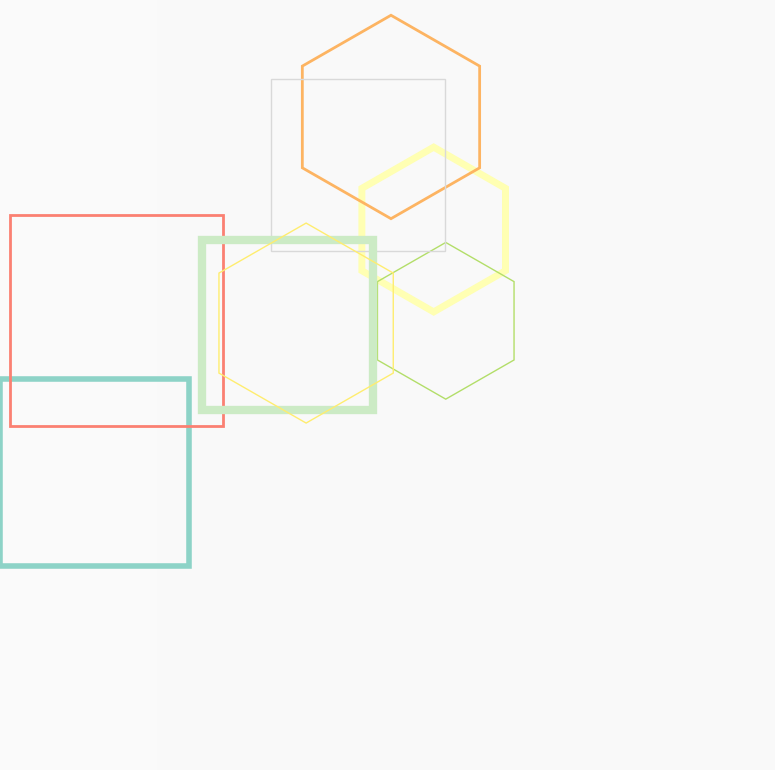[{"shape": "square", "thickness": 2, "radius": 0.61, "center": [0.122, 0.386]}, {"shape": "hexagon", "thickness": 2.5, "radius": 0.53, "center": [0.56, 0.702]}, {"shape": "square", "thickness": 1, "radius": 0.69, "center": [0.15, 0.583]}, {"shape": "hexagon", "thickness": 1, "radius": 0.66, "center": [0.504, 0.848]}, {"shape": "hexagon", "thickness": 0.5, "radius": 0.51, "center": [0.575, 0.583]}, {"shape": "square", "thickness": 0.5, "radius": 0.56, "center": [0.462, 0.786]}, {"shape": "square", "thickness": 3, "radius": 0.55, "center": [0.37, 0.578]}, {"shape": "hexagon", "thickness": 0.5, "radius": 0.65, "center": [0.395, 0.58]}]